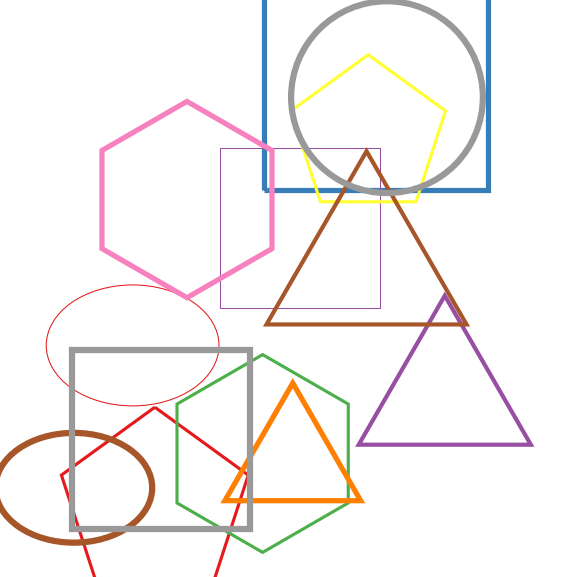[{"shape": "pentagon", "thickness": 1.5, "radius": 0.85, "center": [0.268, 0.124]}, {"shape": "oval", "thickness": 0.5, "radius": 0.75, "center": [0.23, 0.401]}, {"shape": "square", "thickness": 2.5, "radius": 0.97, "center": [0.652, 0.864]}, {"shape": "hexagon", "thickness": 1.5, "radius": 0.86, "center": [0.455, 0.214]}, {"shape": "triangle", "thickness": 2, "radius": 0.86, "center": [0.77, 0.315]}, {"shape": "square", "thickness": 0.5, "radius": 0.69, "center": [0.519, 0.605]}, {"shape": "triangle", "thickness": 2.5, "radius": 0.68, "center": [0.507, 0.2]}, {"shape": "pentagon", "thickness": 1.5, "radius": 0.7, "center": [0.638, 0.764]}, {"shape": "oval", "thickness": 3, "radius": 0.68, "center": [0.128, 0.155]}, {"shape": "triangle", "thickness": 2, "radius": 1.0, "center": [0.635, 0.537]}, {"shape": "hexagon", "thickness": 2.5, "radius": 0.85, "center": [0.324, 0.654]}, {"shape": "square", "thickness": 3, "radius": 0.77, "center": [0.279, 0.238]}, {"shape": "circle", "thickness": 3, "radius": 0.83, "center": [0.67, 0.831]}]